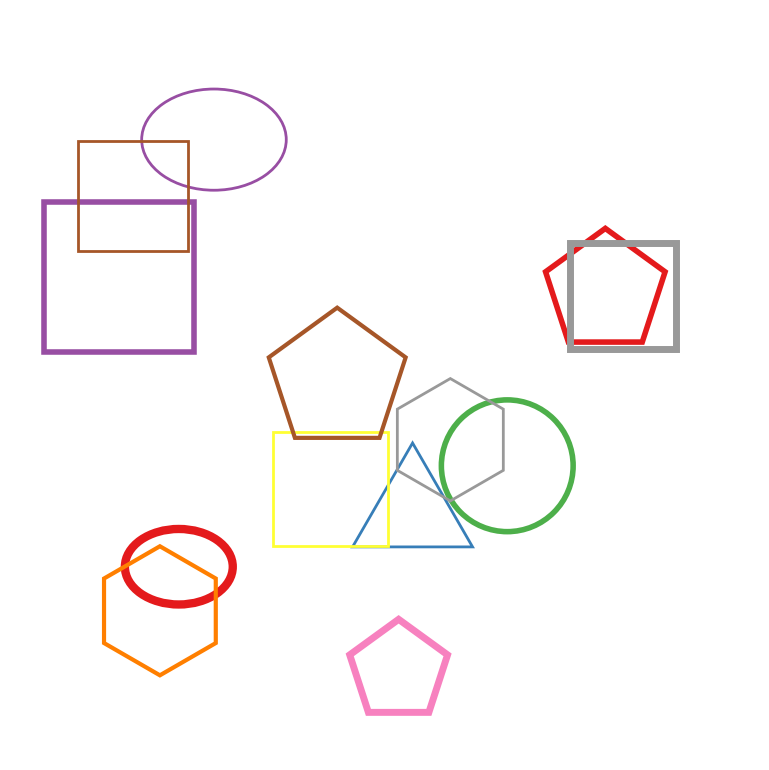[{"shape": "pentagon", "thickness": 2, "radius": 0.41, "center": [0.786, 0.622]}, {"shape": "oval", "thickness": 3, "radius": 0.35, "center": [0.232, 0.264]}, {"shape": "triangle", "thickness": 1, "radius": 0.45, "center": [0.536, 0.335]}, {"shape": "circle", "thickness": 2, "radius": 0.43, "center": [0.659, 0.395]}, {"shape": "square", "thickness": 2, "radius": 0.49, "center": [0.155, 0.641]}, {"shape": "oval", "thickness": 1, "radius": 0.47, "center": [0.278, 0.819]}, {"shape": "hexagon", "thickness": 1.5, "radius": 0.42, "center": [0.208, 0.207]}, {"shape": "square", "thickness": 1, "radius": 0.37, "center": [0.429, 0.365]}, {"shape": "square", "thickness": 1, "radius": 0.36, "center": [0.173, 0.746]}, {"shape": "pentagon", "thickness": 1.5, "radius": 0.47, "center": [0.438, 0.507]}, {"shape": "pentagon", "thickness": 2.5, "radius": 0.33, "center": [0.518, 0.129]}, {"shape": "hexagon", "thickness": 1, "radius": 0.4, "center": [0.585, 0.429]}, {"shape": "square", "thickness": 2.5, "radius": 0.34, "center": [0.809, 0.615]}]